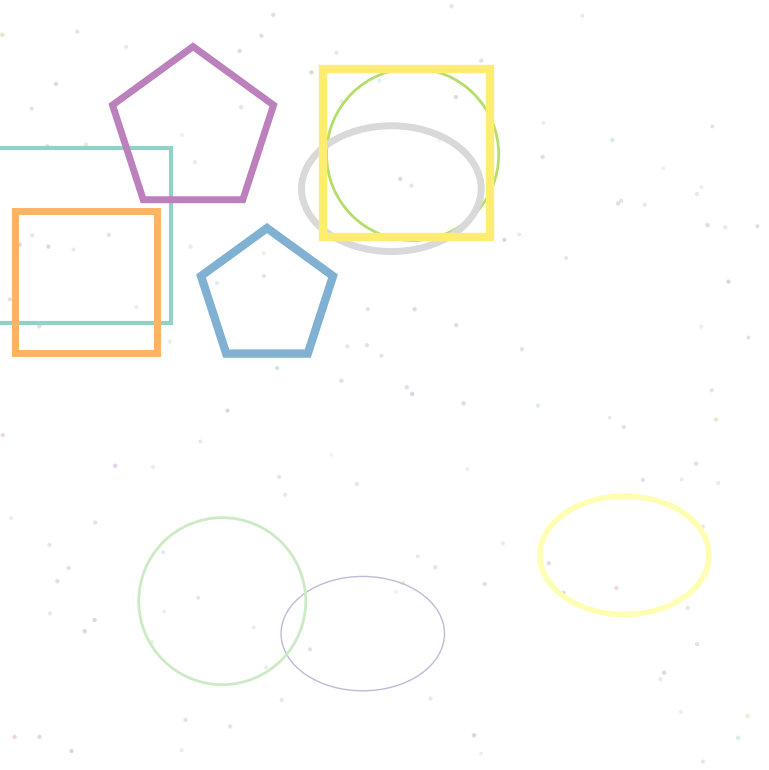[{"shape": "square", "thickness": 1.5, "radius": 0.57, "center": [0.109, 0.694]}, {"shape": "oval", "thickness": 2, "radius": 0.55, "center": [0.811, 0.279]}, {"shape": "oval", "thickness": 0.5, "radius": 0.53, "center": [0.471, 0.177]}, {"shape": "pentagon", "thickness": 3, "radius": 0.45, "center": [0.347, 0.614]}, {"shape": "square", "thickness": 2.5, "radius": 0.46, "center": [0.112, 0.634]}, {"shape": "circle", "thickness": 1, "radius": 0.56, "center": [0.536, 0.799]}, {"shape": "oval", "thickness": 2.5, "radius": 0.58, "center": [0.508, 0.755]}, {"shape": "pentagon", "thickness": 2.5, "radius": 0.55, "center": [0.251, 0.83]}, {"shape": "circle", "thickness": 1, "radius": 0.54, "center": [0.289, 0.219]}, {"shape": "square", "thickness": 3, "radius": 0.54, "center": [0.528, 0.801]}]